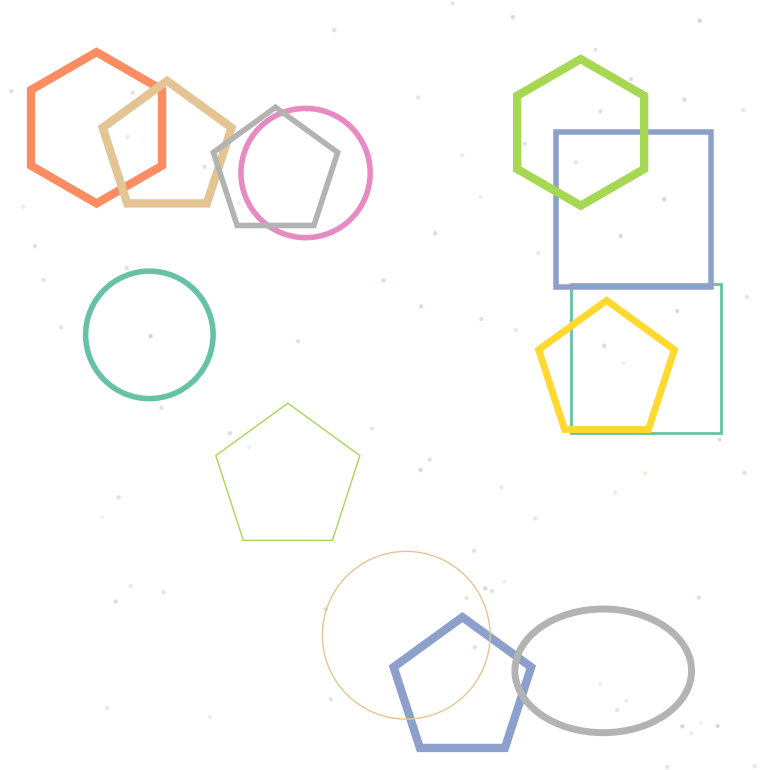[{"shape": "circle", "thickness": 2, "radius": 0.41, "center": [0.194, 0.565]}, {"shape": "square", "thickness": 1, "radius": 0.48, "center": [0.839, 0.534]}, {"shape": "hexagon", "thickness": 3, "radius": 0.49, "center": [0.125, 0.834]}, {"shape": "square", "thickness": 2, "radius": 0.5, "center": [0.822, 0.728]}, {"shape": "pentagon", "thickness": 3, "radius": 0.47, "center": [0.601, 0.105]}, {"shape": "circle", "thickness": 2, "radius": 0.42, "center": [0.397, 0.775]}, {"shape": "hexagon", "thickness": 3, "radius": 0.48, "center": [0.754, 0.828]}, {"shape": "pentagon", "thickness": 0.5, "radius": 0.49, "center": [0.374, 0.378]}, {"shape": "pentagon", "thickness": 2.5, "radius": 0.46, "center": [0.788, 0.517]}, {"shape": "circle", "thickness": 0.5, "radius": 0.54, "center": [0.528, 0.175]}, {"shape": "pentagon", "thickness": 3, "radius": 0.44, "center": [0.217, 0.807]}, {"shape": "oval", "thickness": 2.5, "radius": 0.57, "center": [0.783, 0.129]}, {"shape": "pentagon", "thickness": 2, "radius": 0.42, "center": [0.358, 0.776]}]